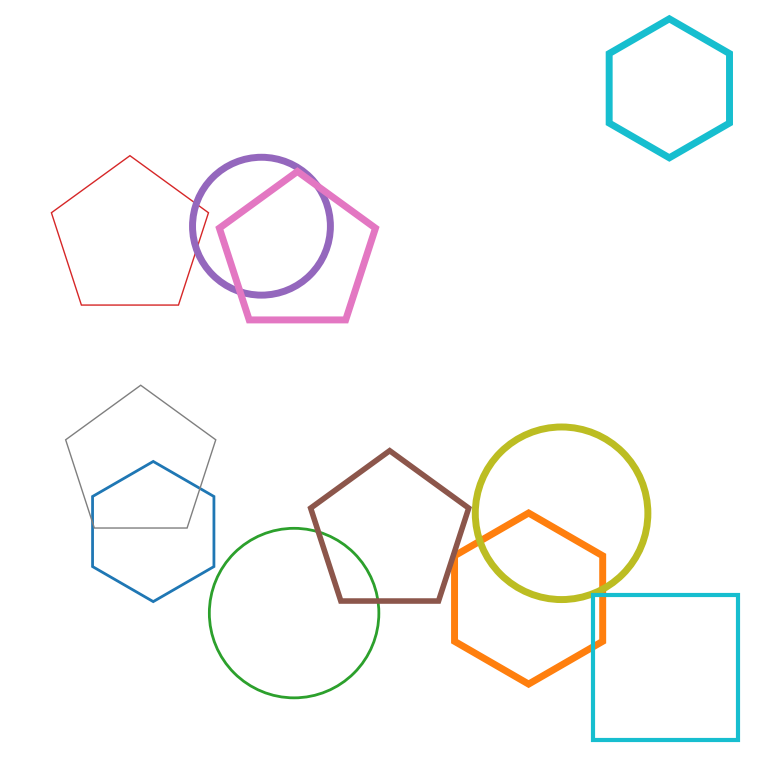[{"shape": "hexagon", "thickness": 1, "radius": 0.46, "center": [0.199, 0.31]}, {"shape": "hexagon", "thickness": 2.5, "radius": 0.56, "center": [0.687, 0.223]}, {"shape": "circle", "thickness": 1, "radius": 0.55, "center": [0.382, 0.204]}, {"shape": "pentagon", "thickness": 0.5, "radius": 0.54, "center": [0.169, 0.691]}, {"shape": "circle", "thickness": 2.5, "radius": 0.45, "center": [0.34, 0.706]}, {"shape": "pentagon", "thickness": 2, "radius": 0.54, "center": [0.506, 0.307]}, {"shape": "pentagon", "thickness": 2.5, "radius": 0.53, "center": [0.386, 0.671]}, {"shape": "pentagon", "thickness": 0.5, "radius": 0.51, "center": [0.183, 0.397]}, {"shape": "circle", "thickness": 2.5, "radius": 0.56, "center": [0.729, 0.333]}, {"shape": "square", "thickness": 1.5, "radius": 0.47, "center": [0.864, 0.133]}, {"shape": "hexagon", "thickness": 2.5, "radius": 0.45, "center": [0.869, 0.885]}]